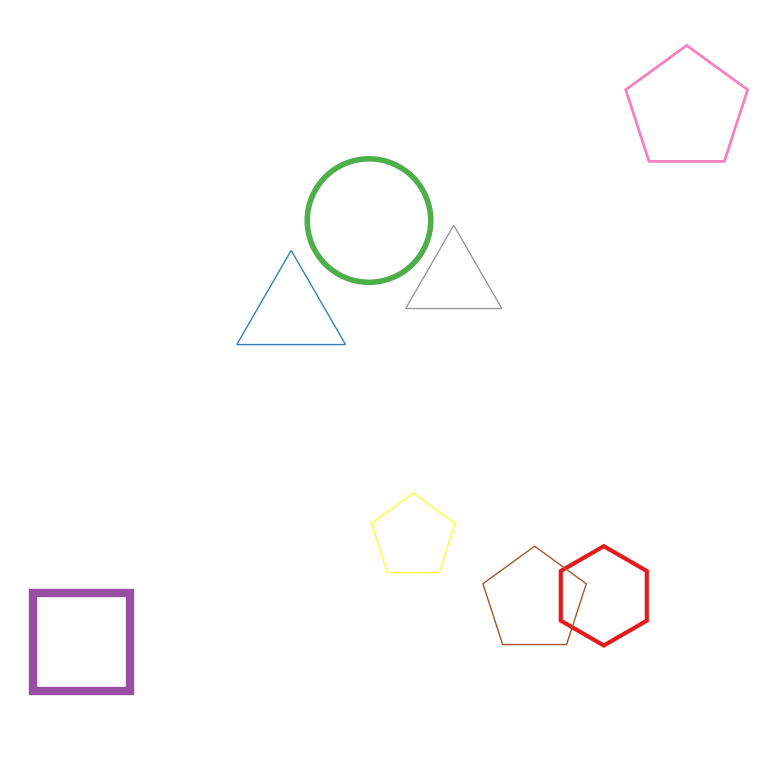[{"shape": "hexagon", "thickness": 1.5, "radius": 0.32, "center": [0.784, 0.226]}, {"shape": "triangle", "thickness": 0.5, "radius": 0.41, "center": [0.378, 0.593]}, {"shape": "circle", "thickness": 2, "radius": 0.4, "center": [0.479, 0.714]}, {"shape": "square", "thickness": 3, "radius": 0.32, "center": [0.106, 0.166]}, {"shape": "pentagon", "thickness": 0.5, "radius": 0.29, "center": [0.537, 0.302]}, {"shape": "pentagon", "thickness": 0.5, "radius": 0.35, "center": [0.694, 0.22]}, {"shape": "pentagon", "thickness": 1, "radius": 0.42, "center": [0.892, 0.858]}, {"shape": "triangle", "thickness": 0.5, "radius": 0.36, "center": [0.589, 0.635]}]